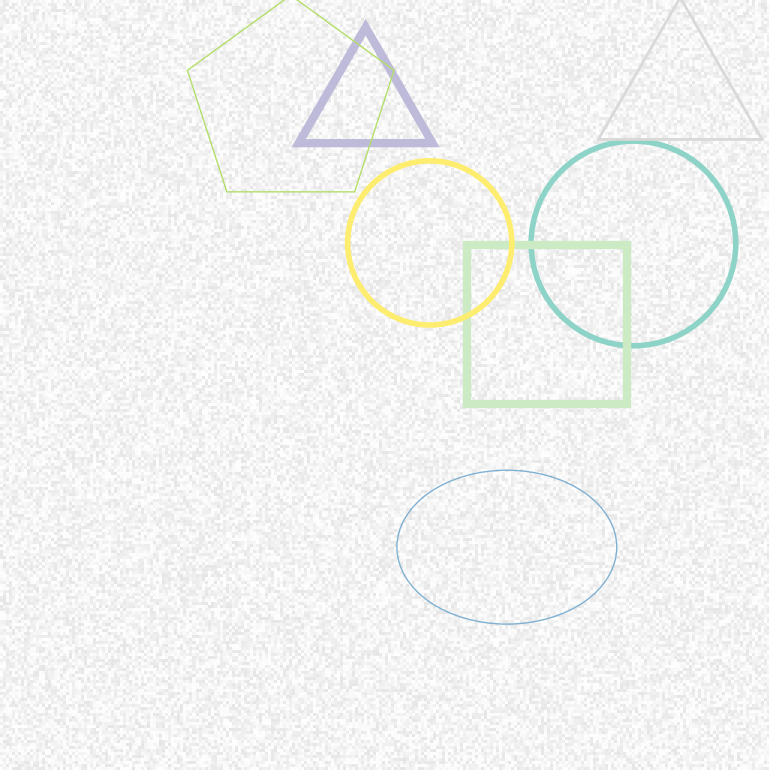[{"shape": "circle", "thickness": 2, "radius": 0.66, "center": [0.823, 0.684]}, {"shape": "triangle", "thickness": 3, "radius": 0.5, "center": [0.475, 0.864]}, {"shape": "oval", "thickness": 0.5, "radius": 0.71, "center": [0.658, 0.289]}, {"shape": "pentagon", "thickness": 0.5, "radius": 0.71, "center": [0.378, 0.865]}, {"shape": "triangle", "thickness": 1, "radius": 0.61, "center": [0.883, 0.88]}, {"shape": "square", "thickness": 3, "radius": 0.52, "center": [0.71, 0.578]}, {"shape": "circle", "thickness": 2, "radius": 0.53, "center": [0.558, 0.685]}]